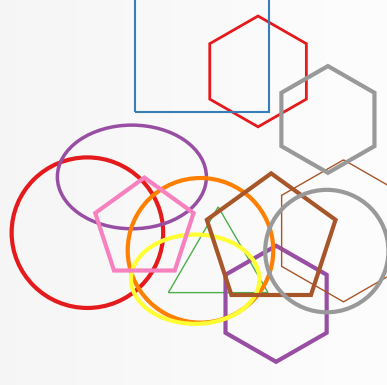[{"shape": "circle", "thickness": 3, "radius": 0.98, "center": [0.226, 0.396]}, {"shape": "hexagon", "thickness": 2, "radius": 0.72, "center": [0.666, 0.815]}, {"shape": "square", "thickness": 1.5, "radius": 0.87, "center": [0.521, 0.882]}, {"shape": "triangle", "thickness": 1, "radius": 0.74, "center": [0.563, 0.314]}, {"shape": "hexagon", "thickness": 3, "radius": 0.75, "center": [0.712, 0.211]}, {"shape": "oval", "thickness": 2.5, "radius": 0.96, "center": [0.34, 0.54]}, {"shape": "circle", "thickness": 3, "radius": 0.94, "center": [0.517, 0.35]}, {"shape": "oval", "thickness": 3, "radius": 0.83, "center": [0.504, 0.275]}, {"shape": "pentagon", "thickness": 3, "radius": 0.87, "center": [0.7, 0.375]}, {"shape": "hexagon", "thickness": 1, "radius": 0.92, "center": [0.887, 0.4]}, {"shape": "pentagon", "thickness": 3, "radius": 0.67, "center": [0.373, 0.405]}, {"shape": "circle", "thickness": 3, "radius": 0.8, "center": [0.843, 0.348]}, {"shape": "hexagon", "thickness": 3, "radius": 0.69, "center": [0.846, 0.69]}]